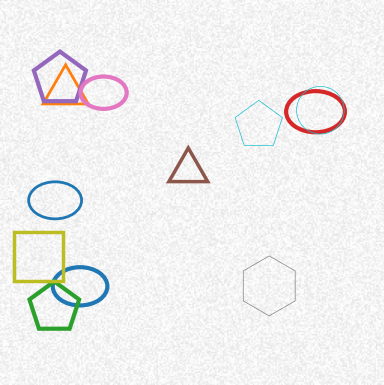[{"shape": "oval", "thickness": 3, "radius": 0.35, "center": [0.208, 0.256]}, {"shape": "oval", "thickness": 2, "radius": 0.34, "center": [0.143, 0.48]}, {"shape": "triangle", "thickness": 2, "radius": 0.34, "center": [0.17, 0.764]}, {"shape": "pentagon", "thickness": 3, "radius": 0.34, "center": [0.141, 0.201]}, {"shape": "oval", "thickness": 3, "radius": 0.38, "center": [0.82, 0.71]}, {"shape": "pentagon", "thickness": 3, "radius": 0.36, "center": [0.156, 0.795]}, {"shape": "triangle", "thickness": 2.5, "radius": 0.29, "center": [0.489, 0.557]}, {"shape": "oval", "thickness": 3, "radius": 0.3, "center": [0.269, 0.759]}, {"shape": "hexagon", "thickness": 0.5, "radius": 0.39, "center": [0.699, 0.257]}, {"shape": "square", "thickness": 2.5, "radius": 0.32, "center": [0.101, 0.334]}, {"shape": "pentagon", "thickness": 0.5, "radius": 0.32, "center": [0.672, 0.675]}, {"shape": "circle", "thickness": 0.5, "radius": 0.31, "center": [0.832, 0.714]}]